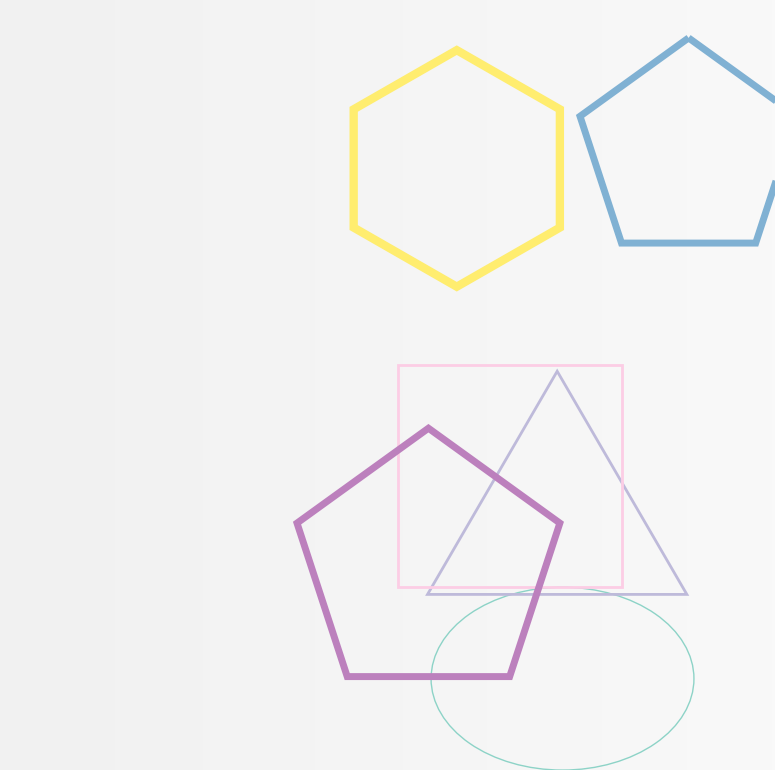[{"shape": "oval", "thickness": 0.5, "radius": 0.85, "center": [0.726, 0.119]}, {"shape": "triangle", "thickness": 1, "radius": 0.97, "center": [0.719, 0.325]}, {"shape": "pentagon", "thickness": 2.5, "radius": 0.74, "center": [0.888, 0.803]}, {"shape": "square", "thickness": 1, "radius": 0.72, "center": [0.658, 0.382]}, {"shape": "pentagon", "thickness": 2.5, "radius": 0.89, "center": [0.553, 0.266]}, {"shape": "hexagon", "thickness": 3, "radius": 0.77, "center": [0.589, 0.781]}]